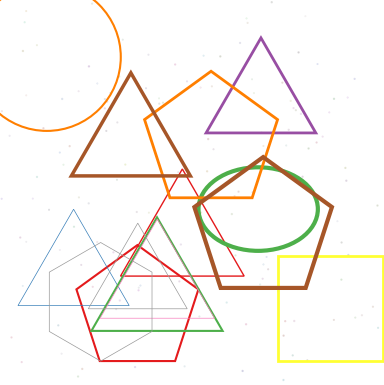[{"shape": "pentagon", "thickness": 1.5, "radius": 0.83, "center": [0.357, 0.197]}, {"shape": "triangle", "thickness": 1, "radius": 0.93, "center": [0.474, 0.376]}, {"shape": "triangle", "thickness": 0.5, "radius": 0.83, "center": [0.191, 0.29]}, {"shape": "oval", "thickness": 3, "radius": 0.78, "center": [0.671, 0.457]}, {"shape": "triangle", "thickness": 1.5, "radius": 0.98, "center": [0.408, 0.239]}, {"shape": "triangle", "thickness": 2, "radius": 0.82, "center": [0.678, 0.737]}, {"shape": "pentagon", "thickness": 2, "radius": 0.91, "center": [0.548, 0.633]}, {"shape": "circle", "thickness": 1.5, "radius": 0.96, "center": [0.122, 0.852]}, {"shape": "square", "thickness": 2, "radius": 0.68, "center": [0.858, 0.198]}, {"shape": "triangle", "thickness": 2.5, "radius": 0.89, "center": [0.34, 0.632]}, {"shape": "pentagon", "thickness": 3, "radius": 0.94, "center": [0.684, 0.404]}, {"shape": "triangle", "thickness": 0.5, "radius": 0.86, "center": [0.409, 0.259]}, {"shape": "triangle", "thickness": 0.5, "radius": 0.74, "center": [0.358, 0.272]}, {"shape": "hexagon", "thickness": 0.5, "radius": 0.77, "center": [0.261, 0.216]}]